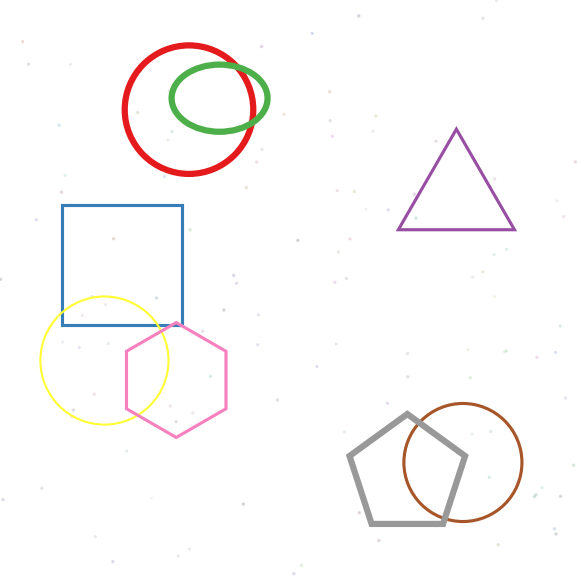[{"shape": "circle", "thickness": 3, "radius": 0.56, "center": [0.327, 0.809]}, {"shape": "square", "thickness": 1.5, "radius": 0.52, "center": [0.212, 0.54]}, {"shape": "oval", "thickness": 3, "radius": 0.42, "center": [0.38, 0.829]}, {"shape": "triangle", "thickness": 1.5, "radius": 0.58, "center": [0.79, 0.659]}, {"shape": "circle", "thickness": 1, "radius": 0.55, "center": [0.181, 0.375]}, {"shape": "circle", "thickness": 1.5, "radius": 0.51, "center": [0.802, 0.198]}, {"shape": "hexagon", "thickness": 1.5, "radius": 0.5, "center": [0.305, 0.341]}, {"shape": "pentagon", "thickness": 3, "radius": 0.53, "center": [0.705, 0.177]}]